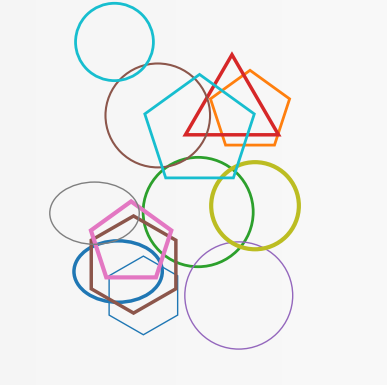[{"shape": "oval", "thickness": 2.5, "radius": 0.57, "center": [0.305, 0.295]}, {"shape": "hexagon", "thickness": 1, "radius": 0.51, "center": [0.37, 0.233]}, {"shape": "pentagon", "thickness": 2, "radius": 0.54, "center": [0.645, 0.71]}, {"shape": "circle", "thickness": 2, "radius": 0.71, "center": [0.511, 0.449]}, {"shape": "triangle", "thickness": 2.5, "radius": 0.69, "center": [0.599, 0.719]}, {"shape": "circle", "thickness": 1, "radius": 0.7, "center": [0.616, 0.233]}, {"shape": "circle", "thickness": 1.5, "radius": 0.67, "center": [0.407, 0.7]}, {"shape": "hexagon", "thickness": 2.5, "radius": 0.63, "center": [0.345, 0.313]}, {"shape": "pentagon", "thickness": 3, "radius": 0.55, "center": [0.338, 0.368]}, {"shape": "oval", "thickness": 1, "radius": 0.58, "center": [0.244, 0.446]}, {"shape": "circle", "thickness": 3, "radius": 0.57, "center": [0.658, 0.466]}, {"shape": "pentagon", "thickness": 2, "radius": 0.74, "center": [0.515, 0.658]}, {"shape": "circle", "thickness": 2, "radius": 0.5, "center": [0.295, 0.891]}]